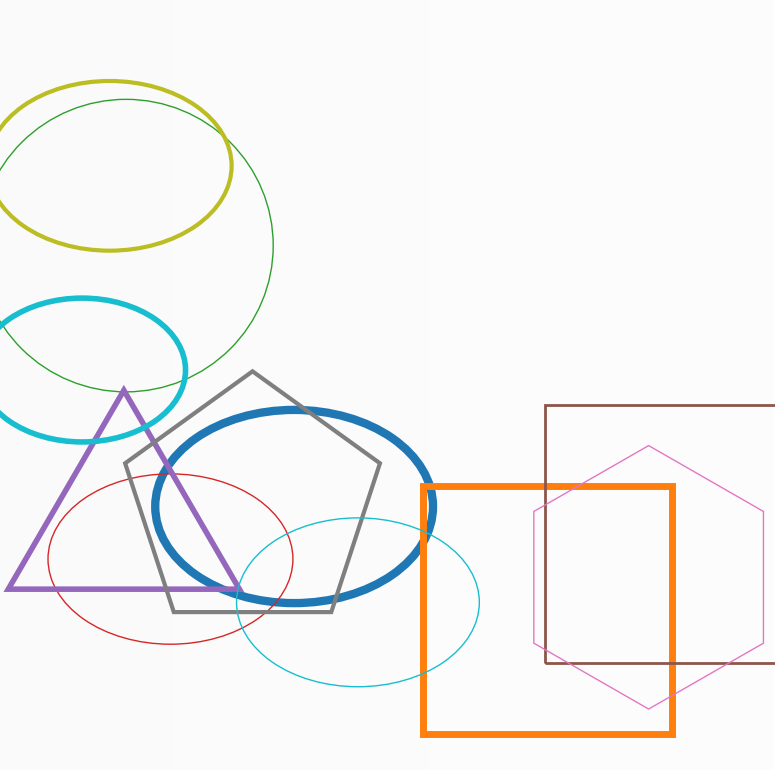[{"shape": "oval", "thickness": 3, "radius": 0.9, "center": [0.38, 0.342]}, {"shape": "square", "thickness": 2.5, "radius": 0.8, "center": [0.706, 0.207]}, {"shape": "circle", "thickness": 0.5, "radius": 0.95, "center": [0.163, 0.681]}, {"shape": "oval", "thickness": 0.5, "radius": 0.79, "center": [0.22, 0.274]}, {"shape": "triangle", "thickness": 2, "radius": 0.86, "center": [0.16, 0.321]}, {"shape": "square", "thickness": 1, "radius": 0.84, "center": [0.871, 0.306]}, {"shape": "hexagon", "thickness": 0.5, "radius": 0.86, "center": [0.837, 0.25]}, {"shape": "pentagon", "thickness": 1.5, "radius": 0.86, "center": [0.326, 0.345]}, {"shape": "oval", "thickness": 1.5, "radius": 0.79, "center": [0.141, 0.785]}, {"shape": "oval", "thickness": 0.5, "radius": 0.78, "center": [0.462, 0.218]}, {"shape": "oval", "thickness": 2, "radius": 0.67, "center": [0.106, 0.519]}]